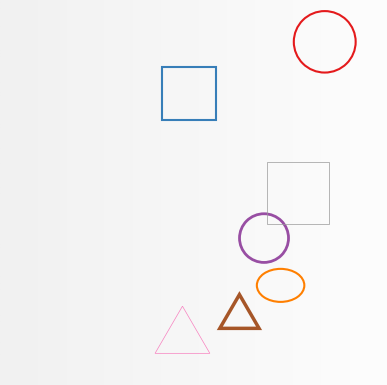[{"shape": "circle", "thickness": 1.5, "radius": 0.4, "center": [0.838, 0.891]}, {"shape": "square", "thickness": 1.5, "radius": 0.35, "center": [0.489, 0.757]}, {"shape": "circle", "thickness": 2, "radius": 0.32, "center": [0.681, 0.382]}, {"shape": "oval", "thickness": 1.5, "radius": 0.31, "center": [0.724, 0.259]}, {"shape": "triangle", "thickness": 2.5, "radius": 0.29, "center": [0.618, 0.176]}, {"shape": "triangle", "thickness": 0.5, "radius": 0.41, "center": [0.471, 0.123]}, {"shape": "square", "thickness": 0.5, "radius": 0.4, "center": [0.77, 0.498]}]